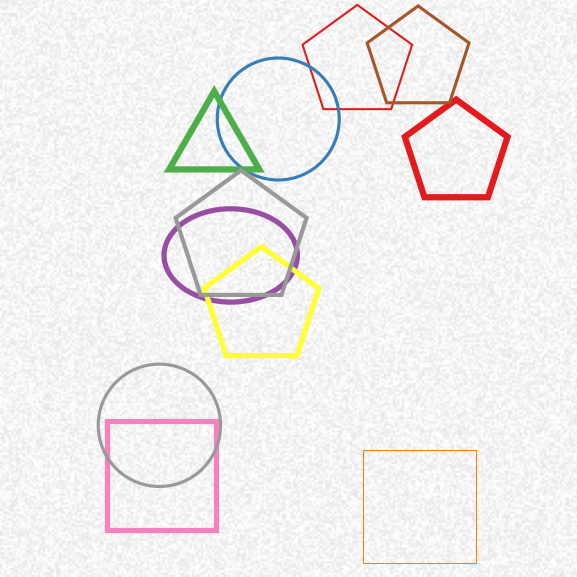[{"shape": "pentagon", "thickness": 1, "radius": 0.5, "center": [0.619, 0.891]}, {"shape": "pentagon", "thickness": 3, "radius": 0.47, "center": [0.79, 0.733]}, {"shape": "circle", "thickness": 1.5, "radius": 0.53, "center": [0.482, 0.793]}, {"shape": "triangle", "thickness": 3, "radius": 0.45, "center": [0.371, 0.751]}, {"shape": "oval", "thickness": 2.5, "radius": 0.58, "center": [0.399, 0.557]}, {"shape": "square", "thickness": 0.5, "radius": 0.49, "center": [0.727, 0.123]}, {"shape": "pentagon", "thickness": 2.5, "radius": 0.52, "center": [0.453, 0.468]}, {"shape": "pentagon", "thickness": 1.5, "radius": 0.46, "center": [0.724, 0.896]}, {"shape": "square", "thickness": 2.5, "radius": 0.47, "center": [0.28, 0.176]}, {"shape": "pentagon", "thickness": 2, "radius": 0.6, "center": [0.417, 0.585]}, {"shape": "circle", "thickness": 1.5, "radius": 0.53, "center": [0.276, 0.263]}]